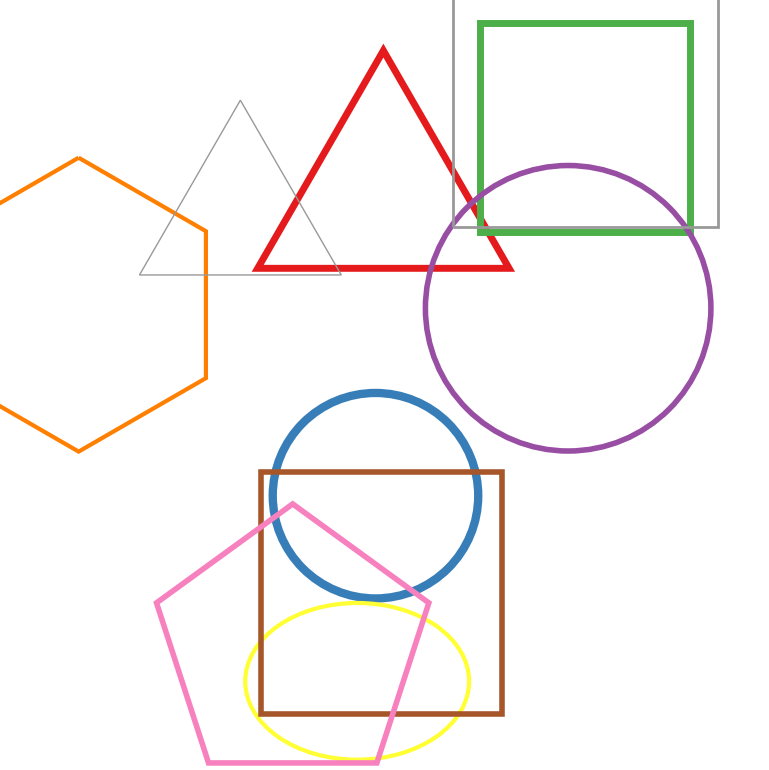[{"shape": "triangle", "thickness": 2.5, "radius": 0.94, "center": [0.498, 0.746]}, {"shape": "circle", "thickness": 3, "radius": 0.67, "center": [0.488, 0.356]}, {"shape": "square", "thickness": 2.5, "radius": 0.68, "center": [0.76, 0.834]}, {"shape": "circle", "thickness": 2, "radius": 0.93, "center": [0.738, 0.6]}, {"shape": "hexagon", "thickness": 1.5, "radius": 0.95, "center": [0.102, 0.604]}, {"shape": "oval", "thickness": 1.5, "radius": 0.73, "center": [0.464, 0.115]}, {"shape": "square", "thickness": 2, "radius": 0.78, "center": [0.496, 0.23]}, {"shape": "pentagon", "thickness": 2, "radius": 0.93, "center": [0.38, 0.16]}, {"shape": "square", "thickness": 1, "radius": 0.86, "center": [0.76, 0.878]}, {"shape": "triangle", "thickness": 0.5, "radius": 0.76, "center": [0.312, 0.719]}]